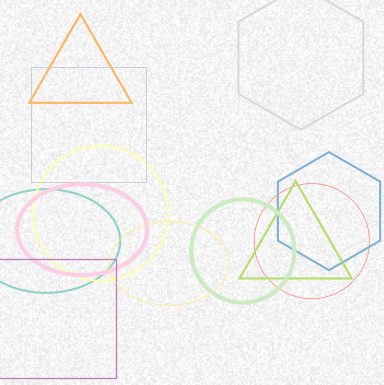[{"shape": "oval", "thickness": 1.5, "radius": 0.96, "center": [0.12, 0.374]}, {"shape": "circle", "thickness": 1.5, "radius": 0.88, "center": [0.261, 0.446]}, {"shape": "square", "thickness": 0.5, "radius": 0.75, "center": [0.229, 0.676]}, {"shape": "circle", "thickness": 0.5, "radius": 0.75, "center": [0.81, 0.374]}, {"shape": "hexagon", "thickness": 1.5, "radius": 0.77, "center": [0.855, 0.452]}, {"shape": "triangle", "thickness": 1.5, "radius": 0.77, "center": [0.209, 0.81]}, {"shape": "triangle", "thickness": 1.5, "radius": 0.84, "center": [0.768, 0.361]}, {"shape": "oval", "thickness": 3, "radius": 0.84, "center": [0.213, 0.403]}, {"shape": "hexagon", "thickness": 1.5, "radius": 0.94, "center": [0.781, 0.85]}, {"shape": "square", "thickness": 1, "radius": 0.77, "center": [0.148, 0.173]}, {"shape": "circle", "thickness": 3, "radius": 0.67, "center": [0.631, 0.348]}, {"shape": "oval", "thickness": 0.5, "radius": 0.78, "center": [0.439, 0.316]}]